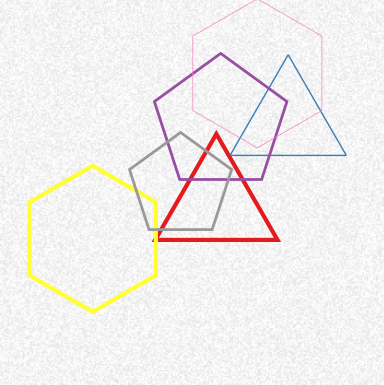[{"shape": "triangle", "thickness": 3, "radius": 0.92, "center": [0.562, 0.469]}, {"shape": "triangle", "thickness": 1, "radius": 0.87, "center": [0.748, 0.684]}, {"shape": "pentagon", "thickness": 2, "radius": 0.91, "center": [0.573, 0.68]}, {"shape": "hexagon", "thickness": 3, "radius": 0.95, "center": [0.241, 0.38]}, {"shape": "hexagon", "thickness": 0.5, "radius": 0.97, "center": [0.668, 0.81]}, {"shape": "pentagon", "thickness": 2, "radius": 0.7, "center": [0.469, 0.516]}]